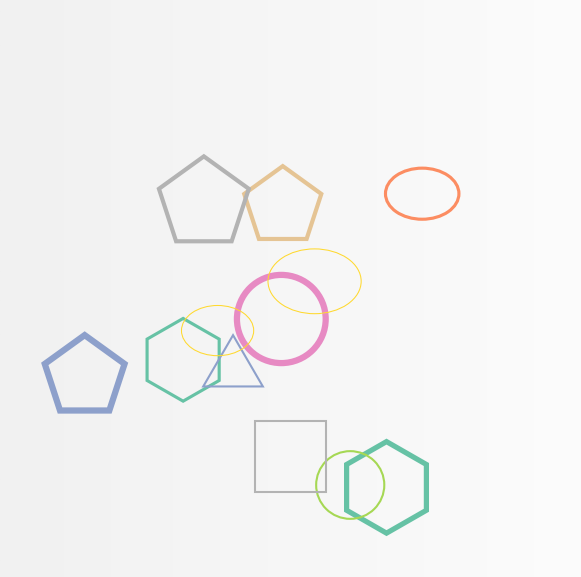[{"shape": "hexagon", "thickness": 2.5, "radius": 0.4, "center": [0.665, 0.155]}, {"shape": "hexagon", "thickness": 1.5, "radius": 0.36, "center": [0.315, 0.376]}, {"shape": "oval", "thickness": 1.5, "radius": 0.32, "center": [0.726, 0.664]}, {"shape": "triangle", "thickness": 1, "radius": 0.3, "center": [0.401, 0.36]}, {"shape": "pentagon", "thickness": 3, "radius": 0.36, "center": [0.146, 0.347]}, {"shape": "circle", "thickness": 3, "radius": 0.38, "center": [0.484, 0.447]}, {"shape": "circle", "thickness": 1, "radius": 0.29, "center": [0.603, 0.159]}, {"shape": "oval", "thickness": 0.5, "radius": 0.4, "center": [0.541, 0.512]}, {"shape": "oval", "thickness": 0.5, "radius": 0.31, "center": [0.374, 0.427]}, {"shape": "pentagon", "thickness": 2, "radius": 0.35, "center": [0.486, 0.642]}, {"shape": "pentagon", "thickness": 2, "radius": 0.41, "center": [0.351, 0.647]}, {"shape": "square", "thickness": 1, "radius": 0.31, "center": [0.5, 0.209]}]